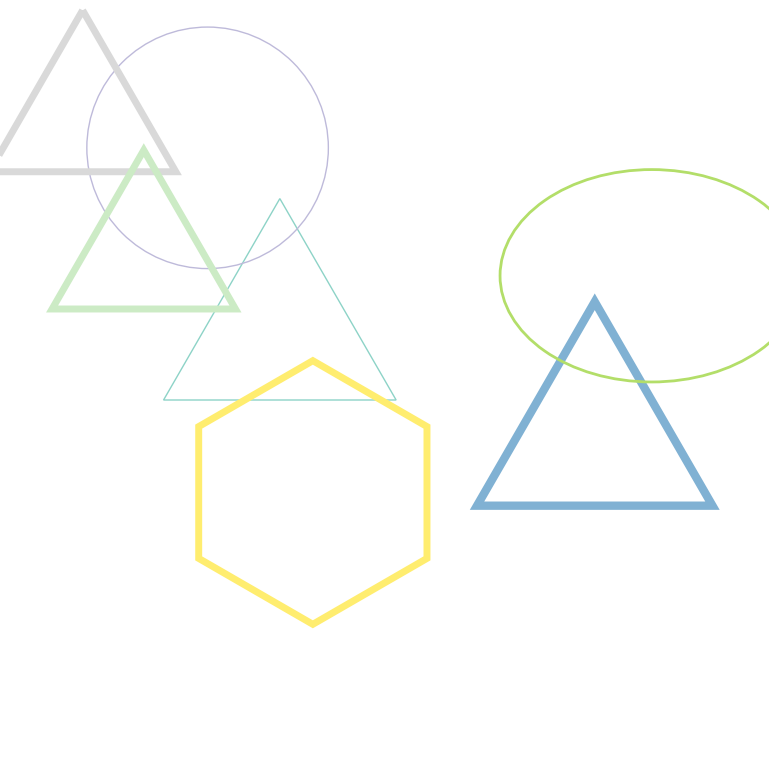[{"shape": "triangle", "thickness": 0.5, "radius": 0.87, "center": [0.363, 0.568]}, {"shape": "circle", "thickness": 0.5, "radius": 0.78, "center": [0.27, 0.808]}, {"shape": "triangle", "thickness": 3, "radius": 0.88, "center": [0.772, 0.432]}, {"shape": "oval", "thickness": 1, "radius": 0.99, "center": [0.846, 0.642]}, {"shape": "triangle", "thickness": 2.5, "radius": 0.7, "center": [0.107, 0.847]}, {"shape": "triangle", "thickness": 2.5, "radius": 0.69, "center": [0.187, 0.667]}, {"shape": "hexagon", "thickness": 2.5, "radius": 0.86, "center": [0.406, 0.36]}]